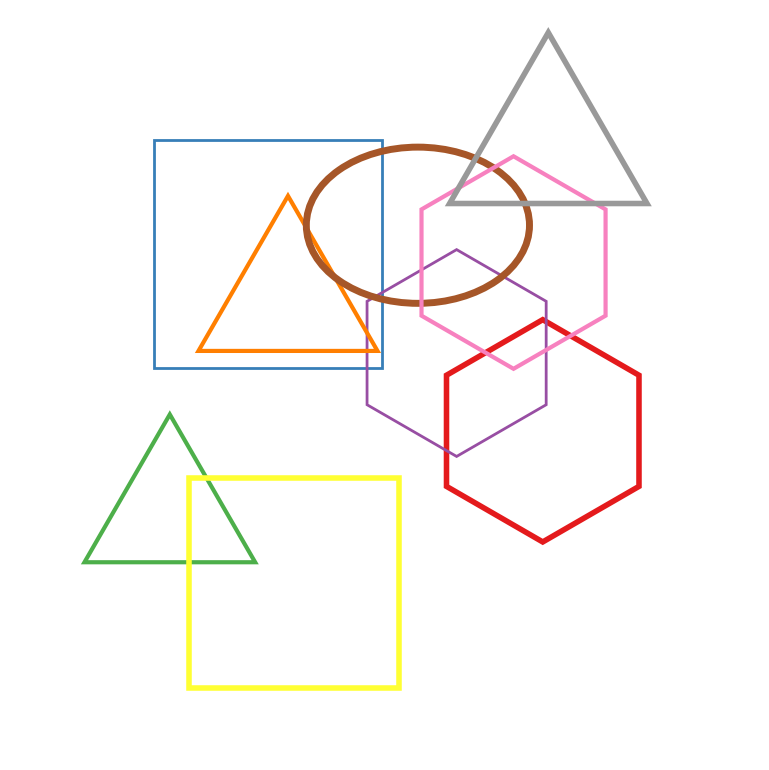[{"shape": "hexagon", "thickness": 2, "radius": 0.72, "center": [0.705, 0.441]}, {"shape": "square", "thickness": 1, "radius": 0.74, "center": [0.348, 0.67]}, {"shape": "triangle", "thickness": 1.5, "radius": 0.64, "center": [0.221, 0.334]}, {"shape": "hexagon", "thickness": 1, "radius": 0.67, "center": [0.593, 0.542]}, {"shape": "triangle", "thickness": 1.5, "radius": 0.67, "center": [0.374, 0.611]}, {"shape": "square", "thickness": 2, "radius": 0.68, "center": [0.382, 0.243]}, {"shape": "oval", "thickness": 2.5, "radius": 0.72, "center": [0.543, 0.707]}, {"shape": "hexagon", "thickness": 1.5, "radius": 0.69, "center": [0.667, 0.659]}, {"shape": "triangle", "thickness": 2, "radius": 0.74, "center": [0.712, 0.81]}]